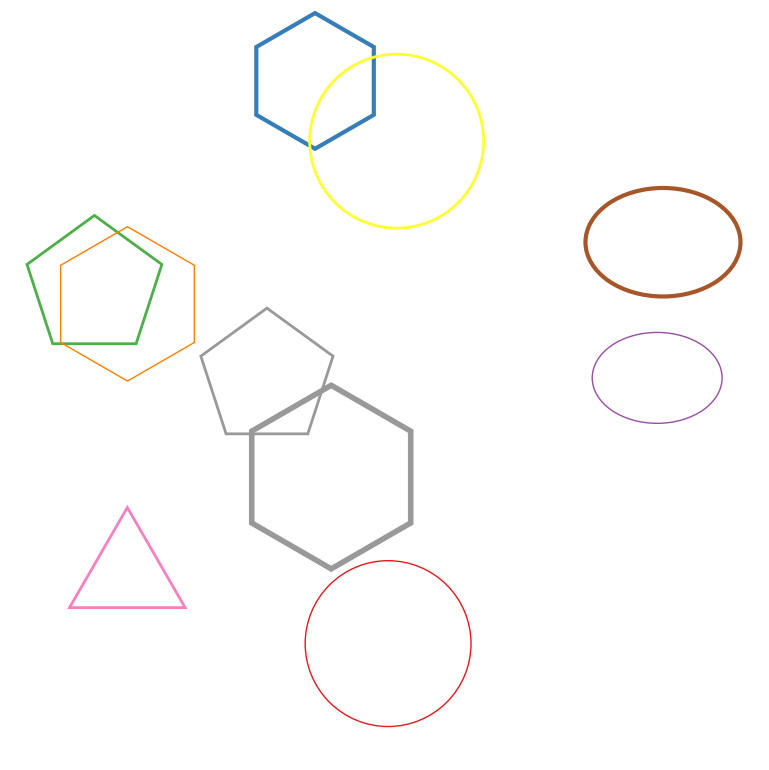[{"shape": "circle", "thickness": 0.5, "radius": 0.54, "center": [0.504, 0.164]}, {"shape": "hexagon", "thickness": 1.5, "radius": 0.44, "center": [0.409, 0.895]}, {"shape": "pentagon", "thickness": 1, "radius": 0.46, "center": [0.123, 0.628]}, {"shape": "oval", "thickness": 0.5, "radius": 0.42, "center": [0.853, 0.509]}, {"shape": "hexagon", "thickness": 0.5, "radius": 0.5, "center": [0.166, 0.605]}, {"shape": "circle", "thickness": 1, "radius": 0.56, "center": [0.515, 0.817]}, {"shape": "oval", "thickness": 1.5, "radius": 0.5, "center": [0.861, 0.685]}, {"shape": "triangle", "thickness": 1, "radius": 0.43, "center": [0.165, 0.254]}, {"shape": "hexagon", "thickness": 2, "radius": 0.6, "center": [0.43, 0.38]}, {"shape": "pentagon", "thickness": 1, "radius": 0.45, "center": [0.347, 0.51]}]